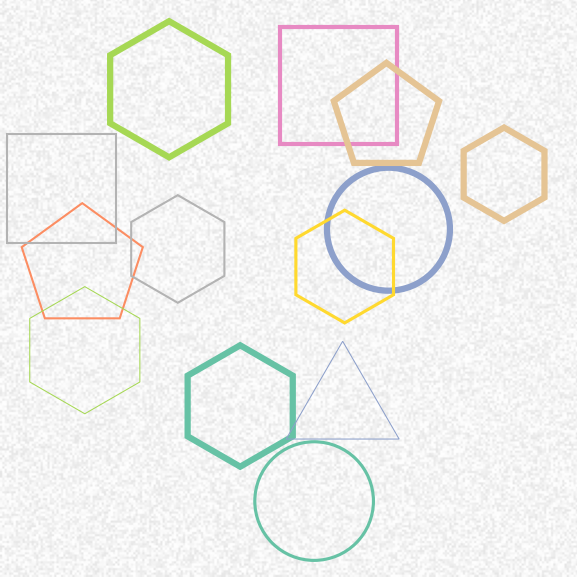[{"shape": "circle", "thickness": 1.5, "radius": 0.51, "center": [0.544, 0.131]}, {"shape": "hexagon", "thickness": 3, "radius": 0.53, "center": [0.416, 0.296]}, {"shape": "pentagon", "thickness": 1, "radius": 0.55, "center": [0.142, 0.537]}, {"shape": "circle", "thickness": 3, "radius": 0.53, "center": [0.673, 0.602]}, {"shape": "triangle", "thickness": 0.5, "radius": 0.56, "center": [0.593, 0.295]}, {"shape": "square", "thickness": 2, "radius": 0.51, "center": [0.587, 0.851]}, {"shape": "hexagon", "thickness": 3, "radius": 0.59, "center": [0.293, 0.845]}, {"shape": "hexagon", "thickness": 0.5, "radius": 0.55, "center": [0.147, 0.393]}, {"shape": "hexagon", "thickness": 1.5, "radius": 0.49, "center": [0.597, 0.538]}, {"shape": "pentagon", "thickness": 3, "radius": 0.48, "center": [0.669, 0.795]}, {"shape": "hexagon", "thickness": 3, "radius": 0.4, "center": [0.873, 0.697]}, {"shape": "hexagon", "thickness": 1, "radius": 0.47, "center": [0.308, 0.568]}, {"shape": "square", "thickness": 1, "radius": 0.47, "center": [0.107, 0.673]}]